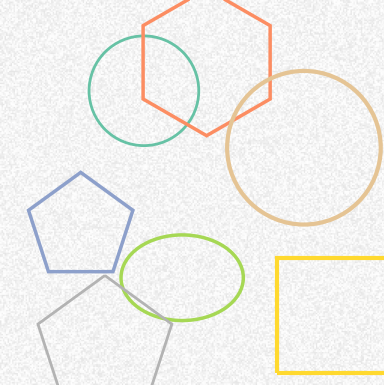[{"shape": "circle", "thickness": 2, "radius": 0.71, "center": [0.374, 0.764]}, {"shape": "hexagon", "thickness": 2.5, "radius": 0.95, "center": [0.537, 0.838]}, {"shape": "pentagon", "thickness": 2.5, "radius": 0.71, "center": [0.21, 0.41]}, {"shape": "oval", "thickness": 2.5, "radius": 0.79, "center": [0.473, 0.279]}, {"shape": "square", "thickness": 3, "radius": 0.75, "center": [0.869, 0.181]}, {"shape": "circle", "thickness": 3, "radius": 1.0, "center": [0.789, 0.616]}, {"shape": "pentagon", "thickness": 2, "radius": 0.91, "center": [0.272, 0.102]}]